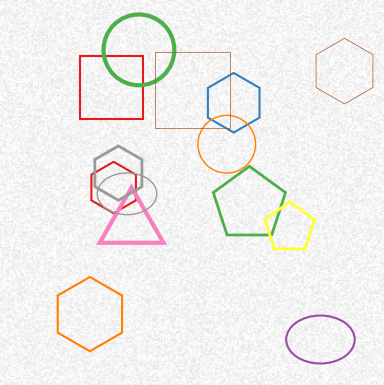[{"shape": "square", "thickness": 1.5, "radius": 0.41, "center": [0.29, 0.772]}, {"shape": "hexagon", "thickness": 1.5, "radius": 0.33, "center": [0.295, 0.513]}, {"shape": "hexagon", "thickness": 1.5, "radius": 0.39, "center": [0.607, 0.733]}, {"shape": "circle", "thickness": 3, "radius": 0.46, "center": [0.361, 0.87]}, {"shape": "pentagon", "thickness": 2, "radius": 0.49, "center": [0.648, 0.469]}, {"shape": "oval", "thickness": 1.5, "radius": 0.44, "center": [0.832, 0.118]}, {"shape": "hexagon", "thickness": 1.5, "radius": 0.48, "center": [0.233, 0.184]}, {"shape": "circle", "thickness": 1, "radius": 0.37, "center": [0.589, 0.625]}, {"shape": "pentagon", "thickness": 2, "radius": 0.34, "center": [0.752, 0.408]}, {"shape": "hexagon", "thickness": 0.5, "radius": 0.43, "center": [0.895, 0.815]}, {"shape": "square", "thickness": 0.5, "radius": 0.49, "center": [0.501, 0.766]}, {"shape": "triangle", "thickness": 3, "radius": 0.48, "center": [0.342, 0.417]}, {"shape": "hexagon", "thickness": 2, "radius": 0.35, "center": [0.308, 0.55]}, {"shape": "oval", "thickness": 1, "radius": 0.39, "center": [0.33, 0.497]}]